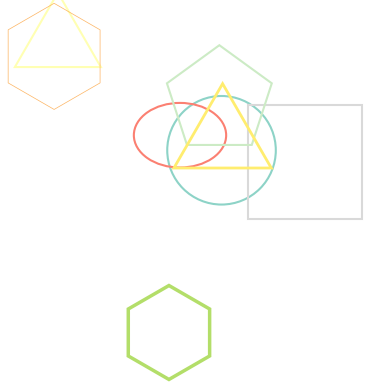[{"shape": "circle", "thickness": 1.5, "radius": 0.7, "center": [0.575, 0.61]}, {"shape": "triangle", "thickness": 1.5, "radius": 0.64, "center": [0.15, 0.89]}, {"shape": "oval", "thickness": 1.5, "radius": 0.6, "center": [0.468, 0.649]}, {"shape": "hexagon", "thickness": 0.5, "radius": 0.69, "center": [0.141, 0.854]}, {"shape": "hexagon", "thickness": 2.5, "radius": 0.61, "center": [0.439, 0.136]}, {"shape": "square", "thickness": 1.5, "radius": 0.74, "center": [0.791, 0.58]}, {"shape": "pentagon", "thickness": 1.5, "radius": 0.72, "center": [0.57, 0.739]}, {"shape": "triangle", "thickness": 2, "radius": 0.73, "center": [0.578, 0.637]}]